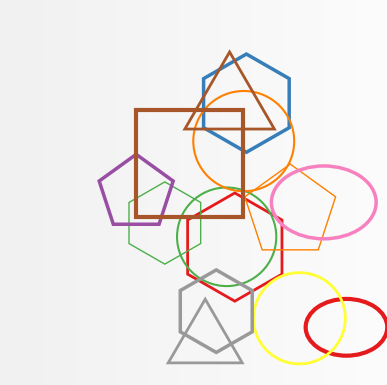[{"shape": "hexagon", "thickness": 2, "radius": 0.7, "center": [0.606, 0.358]}, {"shape": "oval", "thickness": 3, "radius": 0.53, "center": [0.894, 0.15]}, {"shape": "hexagon", "thickness": 2.5, "radius": 0.64, "center": [0.636, 0.732]}, {"shape": "circle", "thickness": 1.5, "radius": 0.64, "center": [0.585, 0.385]}, {"shape": "hexagon", "thickness": 1, "radius": 0.53, "center": [0.425, 0.421]}, {"shape": "pentagon", "thickness": 2.5, "radius": 0.5, "center": [0.351, 0.499]}, {"shape": "pentagon", "thickness": 1, "radius": 0.62, "center": [0.749, 0.451]}, {"shape": "circle", "thickness": 1.5, "radius": 0.65, "center": [0.629, 0.633]}, {"shape": "circle", "thickness": 2, "radius": 0.59, "center": [0.773, 0.173]}, {"shape": "triangle", "thickness": 2, "radius": 0.67, "center": [0.593, 0.732]}, {"shape": "square", "thickness": 3, "radius": 0.69, "center": [0.489, 0.576]}, {"shape": "oval", "thickness": 2.5, "radius": 0.68, "center": [0.836, 0.474]}, {"shape": "hexagon", "thickness": 2.5, "radius": 0.54, "center": [0.558, 0.192]}, {"shape": "triangle", "thickness": 2, "radius": 0.55, "center": [0.53, 0.113]}]